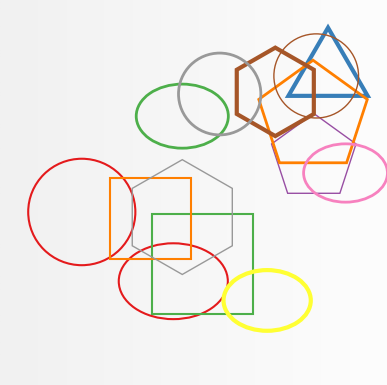[{"shape": "oval", "thickness": 1.5, "radius": 0.7, "center": [0.447, 0.27]}, {"shape": "circle", "thickness": 1.5, "radius": 0.69, "center": [0.211, 0.449]}, {"shape": "triangle", "thickness": 3, "radius": 0.59, "center": [0.847, 0.81]}, {"shape": "oval", "thickness": 2, "radius": 0.59, "center": [0.47, 0.698]}, {"shape": "square", "thickness": 1.5, "radius": 0.65, "center": [0.523, 0.314]}, {"shape": "pentagon", "thickness": 1, "radius": 0.57, "center": [0.81, 0.591]}, {"shape": "square", "thickness": 1.5, "radius": 0.52, "center": [0.389, 0.433]}, {"shape": "pentagon", "thickness": 2, "radius": 0.74, "center": [0.808, 0.696]}, {"shape": "oval", "thickness": 3, "radius": 0.56, "center": [0.689, 0.22]}, {"shape": "circle", "thickness": 1, "radius": 0.55, "center": [0.816, 0.803]}, {"shape": "hexagon", "thickness": 3, "radius": 0.57, "center": [0.71, 0.761]}, {"shape": "oval", "thickness": 2, "radius": 0.54, "center": [0.892, 0.551]}, {"shape": "hexagon", "thickness": 1, "radius": 0.75, "center": [0.47, 0.436]}, {"shape": "circle", "thickness": 2, "radius": 0.53, "center": [0.567, 0.756]}]